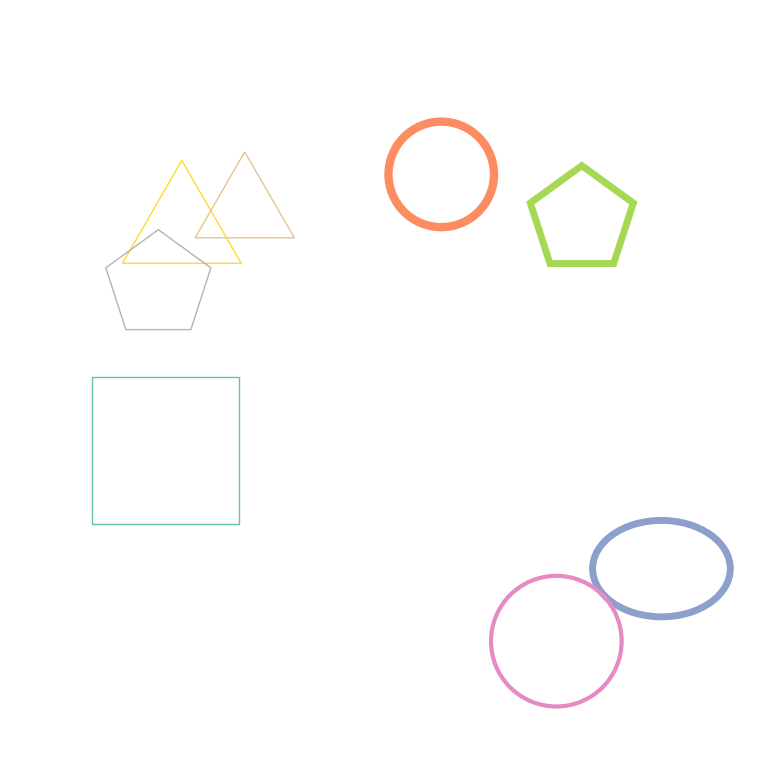[{"shape": "square", "thickness": 0.5, "radius": 0.48, "center": [0.214, 0.415]}, {"shape": "circle", "thickness": 3, "radius": 0.34, "center": [0.573, 0.774]}, {"shape": "oval", "thickness": 2.5, "radius": 0.45, "center": [0.859, 0.262]}, {"shape": "circle", "thickness": 1.5, "radius": 0.42, "center": [0.722, 0.167]}, {"shape": "pentagon", "thickness": 2.5, "radius": 0.35, "center": [0.756, 0.715]}, {"shape": "triangle", "thickness": 0.5, "radius": 0.45, "center": [0.236, 0.703]}, {"shape": "triangle", "thickness": 0.5, "radius": 0.37, "center": [0.318, 0.728]}, {"shape": "pentagon", "thickness": 0.5, "radius": 0.36, "center": [0.206, 0.63]}]